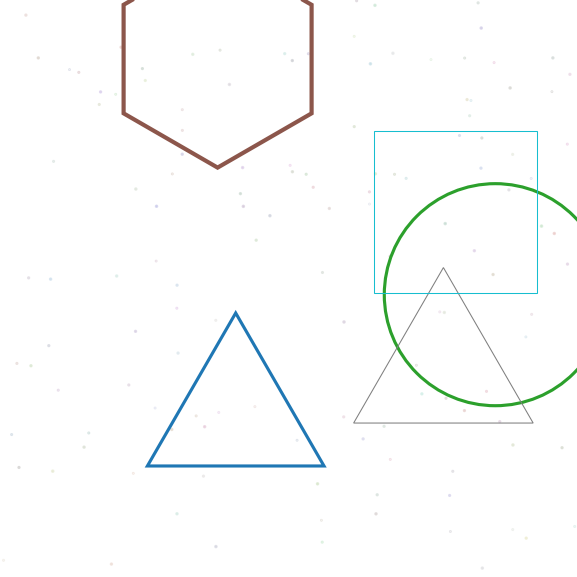[{"shape": "triangle", "thickness": 1.5, "radius": 0.88, "center": [0.408, 0.281]}, {"shape": "circle", "thickness": 1.5, "radius": 0.96, "center": [0.858, 0.489]}, {"shape": "hexagon", "thickness": 2, "radius": 0.94, "center": [0.377, 0.897]}, {"shape": "triangle", "thickness": 0.5, "radius": 0.9, "center": [0.768, 0.356]}, {"shape": "square", "thickness": 0.5, "radius": 0.7, "center": [0.789, 0.632]}]